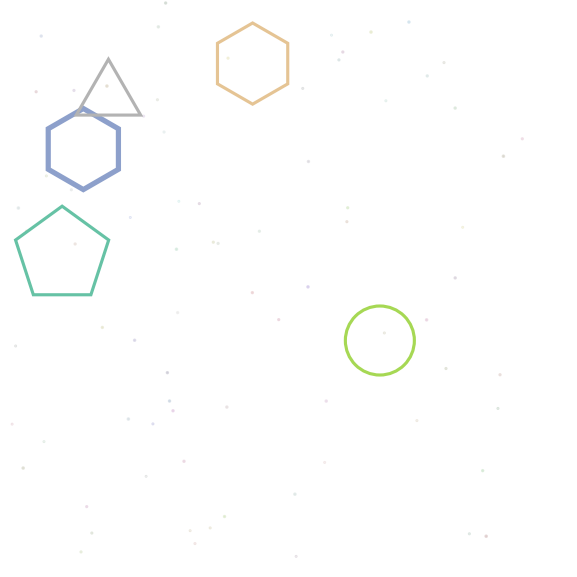[{"shape": "pentagon", "thickness": 1.5, "radius": 0.42, "center": [0.108, 0.557]}, {"shape": "hexagon", "thickness": 2.5, "radius": 0.35, "center": [0.144, 0.741]}, {"shape": "circle", "thickness": 1.5, "radius": 0.3, "center": [0.658, 0.41]}, {"shape": "hexagon", "thickness": 1.5, "radius": 0.35, "center": [0.437, 0.889]}, {"shape": "triangle", "thickness": 1.5, "radius": 0.32, "center": [0.188, 0.832]}]